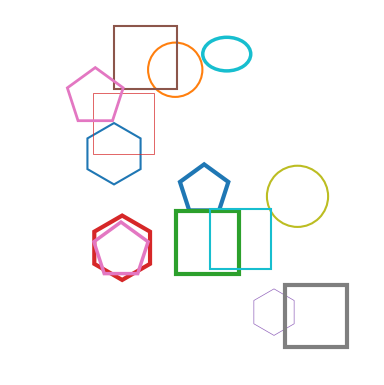[{"shape": "hexagon", "thickness": 1.5, "radius": 0.4, "center": [0.296, 0.601]}, {"shape": "pentagon", "thickness": 3, "radius": 0.33, "center": [0.53, 0.507]}, {"shape": "circle", "thickness": 1.5, "radius": 0.35, "center": [0.455, 0.819]}, {"shape": "square", "thickness": 3, "radius": 0.41, "center": [0.539, 0.37]}, {"shape": "square", "thickness": 0.5, "radius": 0.39, "center": [0.321, 0.679]}, {"shape": "hexagon", "thickness": 3, "radius": 0.42, "center": [0.317, 0.356]}, {"shape": "hexagon", "thickness": 0.5, "radius": 0.3, "center": [0.712, 0.189]}, {"shape": "square", "thickness": 1.5, "radius": 0.41, "center": [0.379, 0.85]}, {"shape": "pentagon", "thickness": 2.5, "radius": 0.37, "center": [0.314, 0.349]}, {"shape": "pentagon", "thickness": 2, "radius": 0.38, "center": [0.247, 0.748]}, {"shape": "square", "thickness": 3, "radius": 0.4, "center": [0.821, 0.179]}, {"shape": "circle", "thickness": 1.5, "radius": 0.4, "center": [0.773, 0.49]}, {"shape": "oval", "thickness": 2.5, "radius": 0.31, "center": [0.589, 0.86]}, {"shape": "square", "thickness": 1.5, "radius": 0.39, "center": [0.625, 0.379]}]